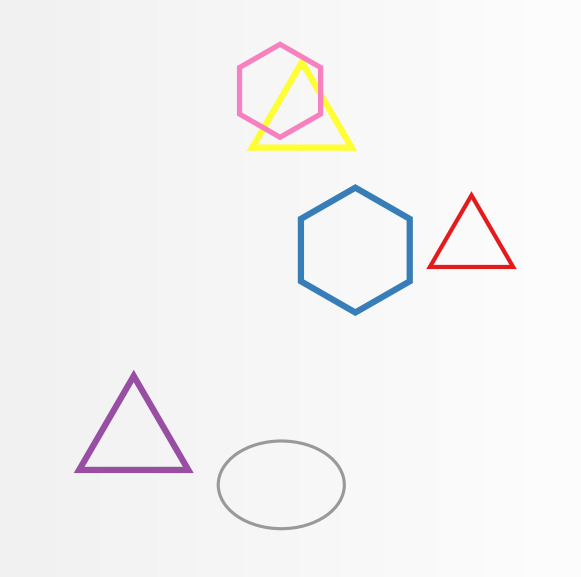[{"shape": "triangle", "thickness": 2, "radius": 0.41, "center": [0.811, 0.578]}, {"shape": "hexagon", "thickness": 3, "radius": 0.54, "center": [0.611, 0.566]}, {"shape": "triangle", "thickness": 3, "radius": 0.54, "center": [0.23, 0.24]}, {"shape": "triangle", "thickness": 3, "radius": 0.49, "center": [0.519, 0.793]}, {"shape": "hexagon", "thickness": 2.5, "radius": 0.4, "center": [0.482, 0.842]}, {"shape": "oval", "thickness": 1.5, "radius": 0.54, "center": [0.484, 0.16]}]